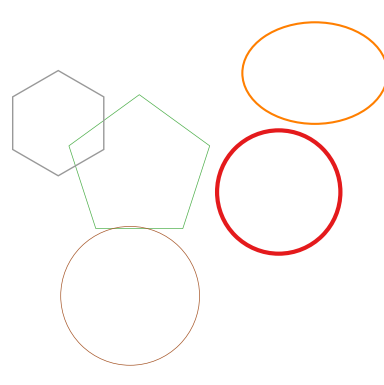[{"shape": "circle", "thickness": 3, "radius": 0.8, "center": [0.724, 0.501]}, {"shape": "pentagon", "thickness": 0.5, "radius": 0.96, "center": [0.362, 0.562]}, {"shape": "oval", "thickness": 1.5, "radius": 0.94, "center": [0.818, 0.81]}, {"shape": "circle", "thickness": 0.5, "radius": 0.9, "center": [0.338, 0.232]}, {"shape": "hexagon", "thickness": 1, "radius": 0.68, "center": [0.151, 0.68]}]